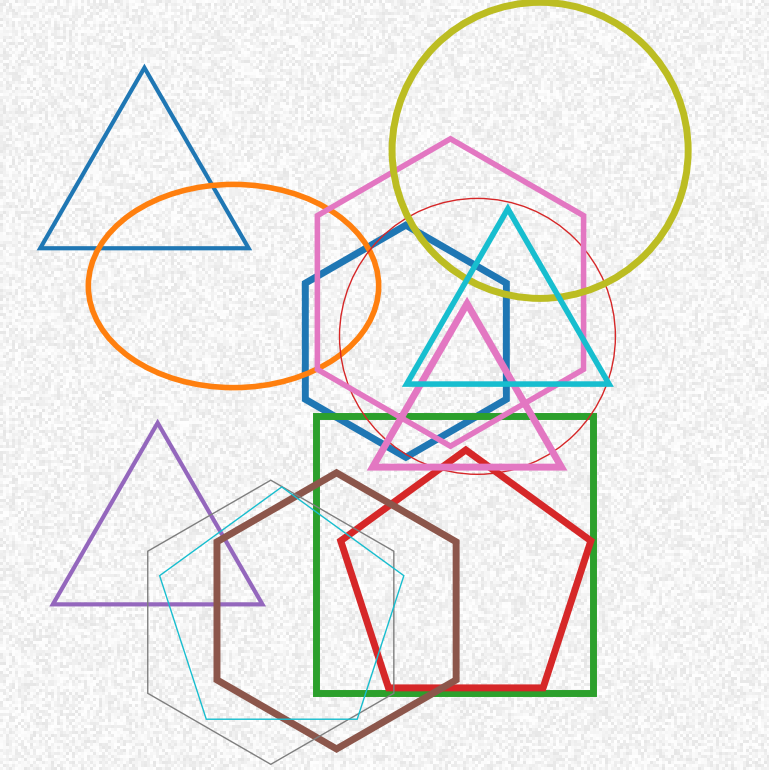[{"shape": "hexagon", "thickness": 2.5, "radius": 0.75, "center": [0.527, 0.557]}, {"shape": "triangle", "thickness": 1.5, "radius": 0.78, "center": [0.188, 0.756]}, {"shape": "oval", "thickness": 2, "radius": 0.94, "center": [0.303, 0.629]}, {"shape": "square", "thickness": 2.5, "radius": 0.9, "center": [0.59, 0.28]}, {"shape": "circle", "thickness": 0.5, "radius": 0.9, "center": [0.62, 0.563]}, {"shape": "pentagon", "thickness": 2.5, "radius": 0.85, "center": [0.605, 0.245]}, {"shape": "triangle", "thickness": 1.5, "radius": 0.79, "center": [0.205, 0.294]}, {"shape": "hexagon", "thickness": 2.5, "radius": 0.9, "center": [0.437, 0.207]}, {"shape": "hexagon", "thickness": 2, "radius": 1.0, "center": [0.585, 0.62]}, {"shape": "triangle", "thickness": 2.5, "radius": 0.71, "center": [0.607, 0.464]}, {"shape": "hexagon", "thickness": 0.5, "radius": 0.92, "center": [0.352, 0.192]}, {"shape": "circle", "thickness": 2.5, "radius": 0.96, "center": [0.701, 0.805]}, {"shape": "triangle", "thickness": 2, "radius": 0.76, "center": [0.66, 0.577]}, {"shape": "pentagon", "thickness": 0.5, "radius": 0.83, "center": [0.366, 0.201]}]